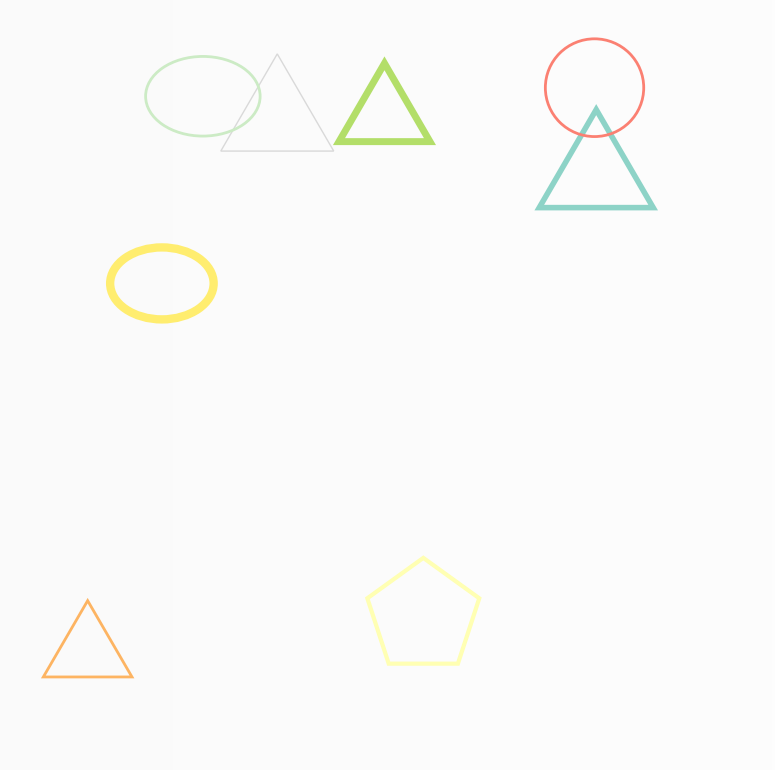[{"shape": "triangle", "thickness": 2, "radius": 0.42, "center": [0.769, 0.773]}, {"shape": "pentagon", "thickness": 1.5, "radius": 0.38, "center": [0.546, 0.2]}, {"shape": "circle", "thickness": 1, "radius": 0.32, "center": [0.767, 0.886]}, {"shape": "triangle", "thickness": 1, "radius": 0.33, "center": [0.113, 0.154]}, {"shape": "triangle", "thickness": 2.5, "radius": 0.34, "center": [0.496, 0.85]}, {"shape": "triangle", "thickness": 0.5, "radius": 0.42, "center": [0.358, 0.846]}, {"shape": "oval", "thickness": 1, "radius": 0.37, "center": [0.262, 0.875]}, {"shape": "oval", "thickness": 3, "radius": 0.33, "center": [0.209, 0.632]}]